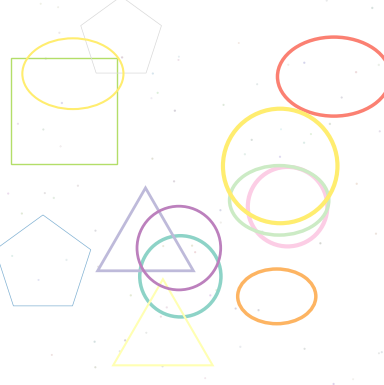[{"shape": "circle", "thickness": 2.5, "radius": 0.53, "center": [0.468, 0.282]}, {"shape": "triangle", "thickness": 1.5, "radius": 0.75, "center": [0.423, 0.126]}, {"shape": "triangle", "thickness": 2, "radius": 0.72, "center": [0.378, 0.368]}, {"shape": "oval", "thickness": 2.5, "radius": 0.73, "center": [0.867, 0.801]}, {"shape": "pentagon", "thickness": 0.5, "radius": 0.65, "center": [0.112, 0.311]}, {"shape": "oval", "thickness": 2.5, "radius": 0.51, "center": [0.719, 0.23]}, {"shape": "square", "thickness": 1, "radius": 0.69, "center": [0.166, 0.711]}, {"shape": "circle", "thickness": 3, "radius": 0.52, "center": [0.747, 0.463]}, {"shape": "pentagon", "thickness": 0.5, "radius": 0.55, "center": [0.315, 0.899]}, {"shape": "circle", "thickness": 2, "radius": 0.54, "center": [0.465, 0.356]}, {"shape": "oval", "thickness": 2.5, "radius": 0.64, "center": [0.725, 0.48]}, {"shape": "oval", "thickness": 1.5, "radius": 0.66, "center": [0.189, 0.809]}, {"shape": "circle", "thickness": 3, "radius": 0.74, "center": [0.728, 0.569]}]